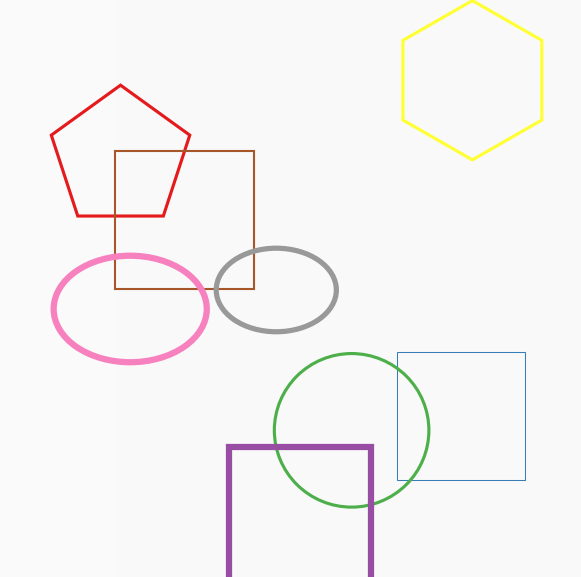[{"shape": "pentagon", "thickness": 1.5, "radius": 0.63, "center": [0.207, 0.726]}, {"shape": "square", "thickness": 0.5, "radius": 0.55, "center": [0.793, 0.279]}, {"shape": "circle", "thickness": 1.5, "radius": 0.66, "center": [0.605, 0.254]}, {"shape": "square", "thickness": 3, "radius": 0.61, "center": [0.517, 0.102]}, {"shape": "hexagon", "thickness": 1.5, "radius": 0.69, "center": [0.813, 0.86]}, {"shape": "square", "thickness": 1, "radius": 0.6, "center": [0.317, 0.618]}, {"shape": "oval", "thickness": 3, "radius": 0.66, "center": [0.224, 0.464]}, {"shape": "oval", "thickness": 2.5, "radius": 0.52, "center": [0.475, 0.497]}]